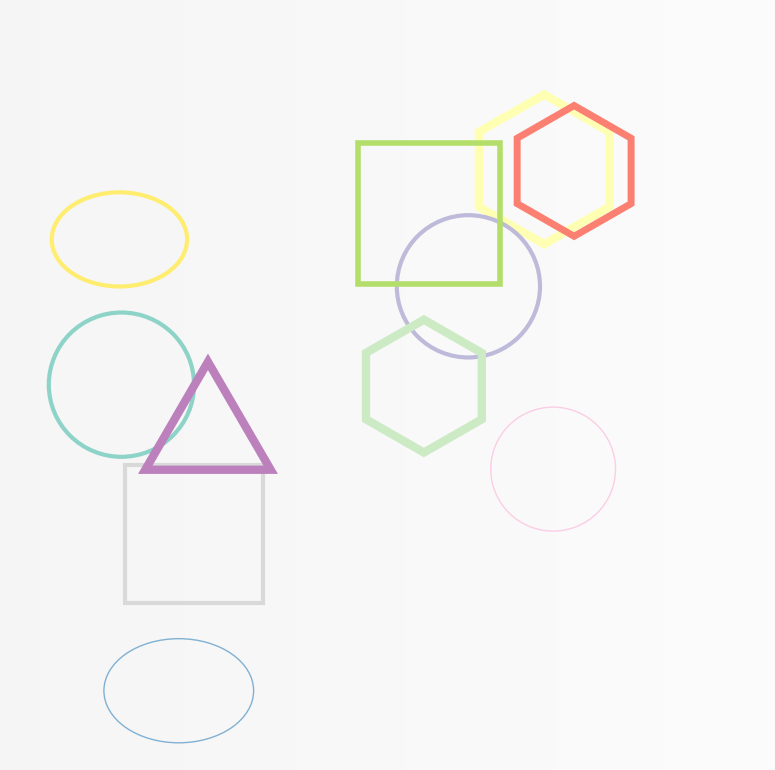[{"shape": "circle", "thickness": 1.5, "radius": 0.47, "center": [0.157, 0.5]}, {"shape": "hexagon", "thickness": 3, "radius": 0.49, "center": [0.702, 0.78]}, {"shape": "circle", "thickness": 1.5, "radius": 0.46, "center": [0.604, 0.628]}, {"shape": "hexagon", "thickness": 2.5, "radius": 0.42, "center": [0.741, 0.778]}, {"shape": "oval", "thickness": 0.5, "radius": 0.48, "center": [0.231, 0.103]}, {"shape": "square", "thickness": 2, "radius": 0.46, "center": [0.554, 0.722]}, {"shape": "circle", "thickness": 0.5, "radius": 0.4, "center": [0.714, 0.391]}, {"shape": "square", "thickness": 1.5, "radius": 0.45, "center": [0.25, 0.307]}, {"shape": "triangle", "thickness": 3, "radius": 0.47, "center": [0.268, 0.437]}, {"shape": "hexagon", "thickness": 3, "radius": 0.43, "center": [0.547, 0.499]}, {"shape": "oval", "thickness": 1.5, "radius": 0.44, "center": [0.154, 0.689]}]